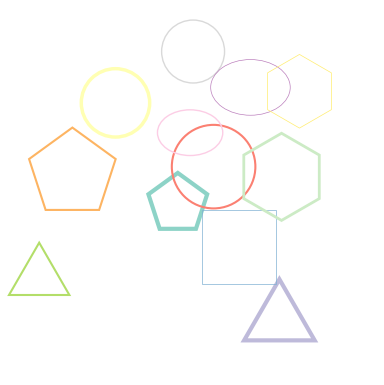[{"shape": "pentagon", "thickness": 3, "radius": 0.4, "center": [0.462, 0.471]}, {"shape": "circle", "thickness": 2.5, "radius": 0.44, "center": [0.3, 0.733]}, {"shape": "triangle", "thickness": 3, "radius": 0.53, "center": [0.726, 0.169]}, {"shape": "circle", "thickness": 1.5, "radius": 0.54, "center": [0.555, 0.567]}, {"shape": "square", "thickness": 0.5, "radius": 0.48, "center": [0.62, 0.359]}, {"shape": "pentagon", "thickness": 1.5, "radius": 0.59, "center": [0.188, 0.55]}, {"shape": "triangle", "thickness": 1.5, "radius": 0.45, "center": [0.102, 0.279]}, {"shape": "oval", "thickness": 1, "radius": 0.42, "center": [0.494, 0.655]}, {"shape": "circle", "thickness": 1, "radius": 0.41, "center": [0.502, 0.866]}, {"shape": "oval", "thickness": 0.5, "radius": 0.52, "center": [0.651, 0.773]}, {"shape": "hexagon", "thickness": 2, "radius": 0.57, "center": [0.731, 0.541]}, {"shape": "hexagon", "thickness": 0.5, "radius": 0.48, "center": [0.778, 0.763]}]